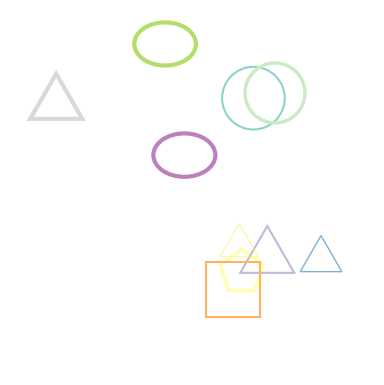[{"shape": "circle", "thickness": 1.5, "radius": 0.41, "center": [0.658, 0.745]}, {"shape": "pentagon", "thickness": 2.5, "radius": 0.29, "center": [0.628, 0.293]}, {"shape": "triangle", "thickness": 1.5, "radius": 0.41, "center": [0.694, 0.332]}, {"shape": "triangle", "thickness": 1, "radius": 0.31, "center": [0.834, 0.326]}, {"shape": "square", "thickness": 1.5, "radius": 0.36, "center": [0.605, 0.249]}, {"shape": "oval", "thickness": 3, "radius": 0.4, "center": [0.429, 0.886]}, {"shape": "triangle", "thickness": 3, "radius": 0.39, "center": [0.146, 0.73]}, {"shape": "oval", "thickness": 3, "radius": 0.4, "center": [0.479, 0.597]}, {"shape": "circle", "thickness": 2.5, "radius": 0.39, "center": [0.714, 0.759]}, {"shape": "triangle", "thickness": 0.5, "radius": 0.29, "center": [0.621, 0.362]}]